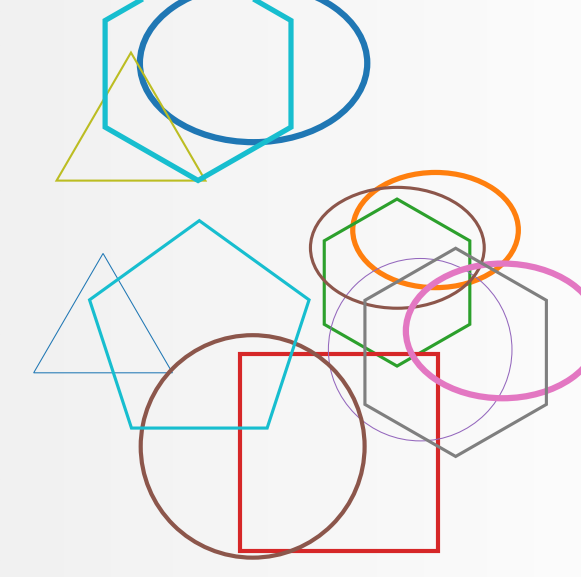[{"shape": "triangle", "thickness": 0.5, "radius": 0.69, "center": [0.177, 0.422]}, {"shape": "oval", "thickness": 3, "radius": 0.98, "center": [0.436, 0.89]}, {"shape": "oval", "thickness": 2.5, "radius": 0.71, "center": [0.749, 0.601]}, {"shape": "hexagon", "thickness": 1.5, "radius": 0.72, "center": [0.683, 0.51]}, {"shape": "square", "thickness": 2, "radius": 0.85, "center": [0.583, 0.216]}, {"shape": "circle", "thickness": 0.5, "radius": 0.79, "center": [0.723, 0.394]}, {"shape": "circle", "thickness": 2, "radius": 0.96, "center": [0.435, 0.226]}, {"shape": "oval", "thickness": 1.5, "radius": 0.75, "center": [0.684, 0.57]}, {"shape": "oval", "thickness": 3, "radius": 0.83, "center": [0.865, 0.426]}, {"shape": "hexagon", "thickness": 1.5, "radius": 0.9, "center": [0.784, 0.389]}, {"shape": "triangle", "thickness": 1, "radius": 0.74, "center": [0.225, 0.76]}, {"shape": "hexagon", "thickness": 2.5, "radius": 0.92, "center": [0.341, 0.871]}, {"shape": "pentagon", "thickness": 1.5, "radius": 0.99, "center": [0.343, 0.419]}]